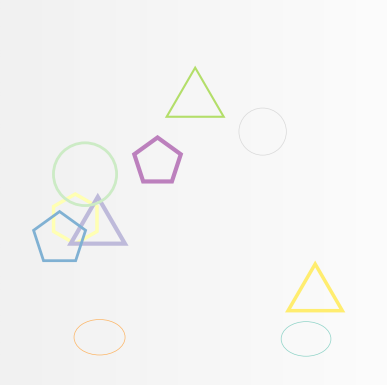[{"shape": "oval", "thickness": 0.5, "radius": 0.32, "center": [0.79, 0.12]}, {"shape": "hexagon", "thickness": 2.5, "radius": 0.32, "center": [0.194, 0.431]}, {"shape": "triangle", "thickness": 3, "radius": 0.4, "center": [0.252, 0.408]}, {"shape": "pentagon", "thickness": 2, "radius": 0.35, "center": [0.154, 0.38]}, {"shape": "oval", "thickness": 0.5, "radius": 0.33, "center": [0.257, 0.124]}, {"shape": "triangle", "thickness": 1.5, "radius": 0.42, "center": [0.504, 0.739]}, {"shape": "circle", "thickness": 0.5, "radius": 0.31, "center": [0.678, 0.658]}, {"shape": "pentagon", "thickness": 3, "radius": 0.32, "center": [0.407, 0.58]}, {"shape": "circle", "thickness": 2, "radius": 0.41, "center": [0.219, 0.548]}, {"shape": "triangle", "thickness": 2.5, "radius": 0.4, "center": [0.813, 0.233]}]